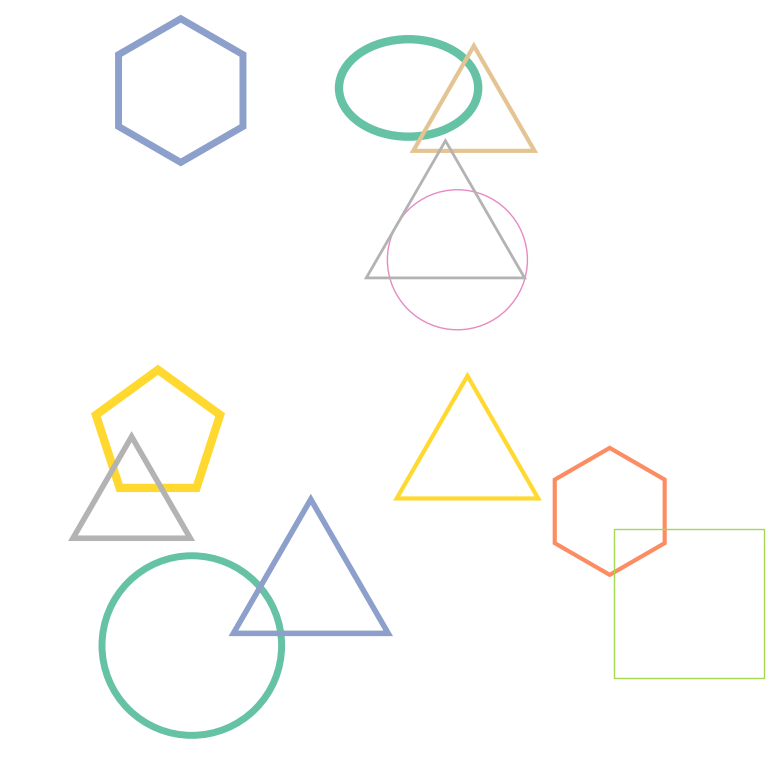[{"shape": "circle", "thickness": 2.5, "radius": 0.58, "center": [0.249, 0.162]}, {"shape": "oval", "thickness": 3, "radius": 0.45, "center": [0.531, 0.886]}, {"shape": "hexagon", "thickness": 1.5, "radius": 0.41, "center": [0.792, 0.336]}, {"shape": "triangle", "thickness": 2, "radius": 0.58, "center": [0.404, 0.235]}, {"shape": "hexagon", "thickness": 2.5, "radius": 0.47, "center": [0.235, 0.882]}, {"shape": "circle", "thickness": 0.5, "radius": 0.45, "center": [0.594, 0.663]}, {"shape": "square", "thickness": 0.5, "radius": 0.49, "center": [0.895, 0.216]}, {"shape": "pentagon", "thickness": 3, "radius": 0.42, "center": [0.205, 0.435]}, {"shape": "triangle", "thickness": 1.5, "radius": 0.53, "center": [0.607, 0.406]}, {"shape": "triangle", "thickness": 1.5, "radius": 0.45, "center": [0.615, 0.85]}, {"shape": "triangle", "thickness": 1, "radius": 0.59, "center": [0.579, 0.698]}, {"shape": "triangle", "thickness": 2, "radius": 0.44, "center": [0.171, 0.345]}]